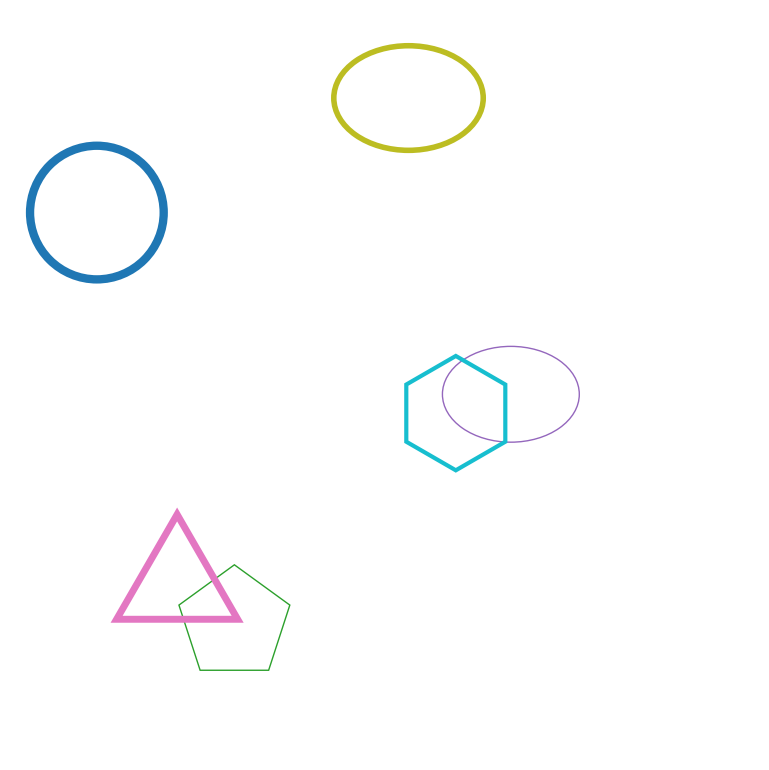[{"shape": "circle", "thickness": 3, "radius": 0.43, "center": [0.126, 0.724]}, {"shape": "pentagon", "thickness": 0.5, "radius": 0.38, "center": [0.304, 0.191]}, {"shape": "oval", "thickness": 0.5, "radius": 0.44, "center": [0.663, 0.488]}, {"shape": "triangle", "thickness": 2.5, "radius": 0.45, "center": [0.23, 0.241]}, {"shape": "oval", "thickness": 2, "radius": 0.49, "center": [0.531, 0.873]}, {"shape": "hexagon", "thickness": 1.5, "radius": 0.37, "center": [0.592, 0.463]}]